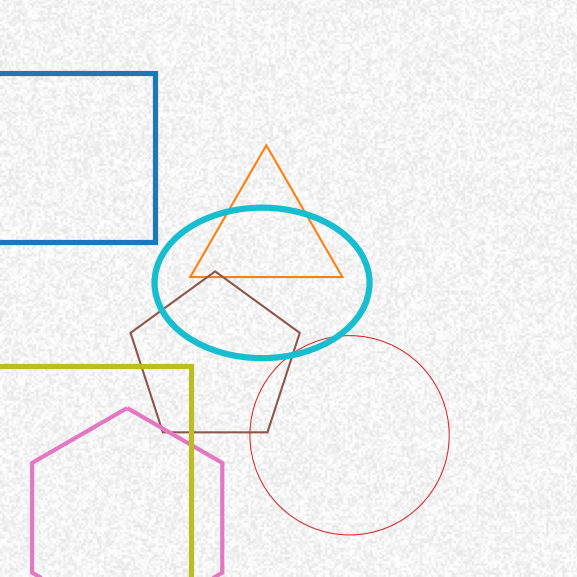[{"shape": "square", "thickness": 2.5, "radius": 0.73, "center": [0.121, 0.726]}, {"shape": "triangle", "thickness": 1, "radius": 0.76, "center": [0.461, 0.595]}, {"shape": "circle", "thickness": 0.5, "radius": 0.86, "center": [0.605, 0.245]}, {"shape": "pentagon", "thickness": 1, "radius": 0.77, "center": [0.373, 0.375]}, {"shape": "hexagon", "thickness": 2, "radius": 0.95, "center": [0.22, 0.103]}, {"shape": "square", "thickness": 2.5, "radius": 0.97, "center": [0.137, 0.17]}, {"shape": "oval", "thickness": 3, "radius": 0.93, "center": [0.454, 0.509]}]